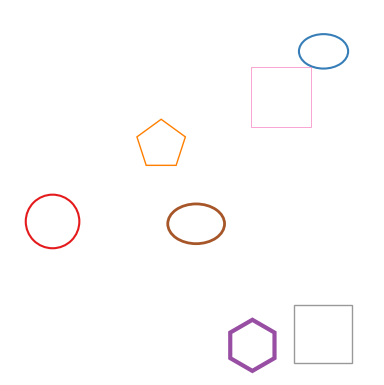[{"shape": "circle", "thickness": 1.5, "radius": 0.35, "center": [0.136, 0.425]}, {"shape": "oval", "thickness": 1.5, "radius": 0.32, "center": [0.84, 0.867]}, {"shape": "hexagon", "thickness": 3, "radius": 0.33, "center": [0.656, 0.103]}, {"shape": "pentagon", "thickness": 1, "radius": 0.33, "center": [0.419, 0.624]}, {"shape": "oval", "thickness": 2, "radius": 0.37, "center": [0.509, 0.419]}, {"shape": "square", "thickness": 0.5, "radius": 0.39, "center": [0.73, 0.747]}, {"shape": "square", "thickness": 1, "radius": 0.38, "center": [0.838, 0.133]}]